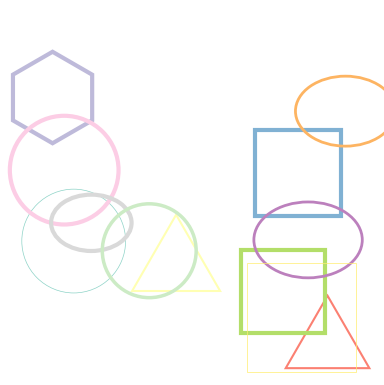[{"shape": "circle", "thickness": 0.5, "radius": 0.67, "center": [0.191, 0.374]}, {"shape": "triangle", "thickness": 1.5, "radius": 0.66, "center": [0.457, 0.31]}, {"shape": "hexagon", "thickness": 3, "radius": 0.59, "center": [0.137, 0.747]}, {"shape": "triangle", "thickness": 1.5, "radius": 0.63, "center": [0.851, 0.106]}, {"shape": "square", "thickness": 3, "radius": 0.56, "center": [0.774, 0.55]}, {"shape": "oval", "thickness": 2, "radius": 0.65, "center": [0.897, 0.711]}, {"shape": "square", "thickness": 3, "radius": 0.54, "center": [0.735, 0.243]}, {"shape": "circle", "thickness": 3, "radius": 0.71, "center": [0.167, 0.558]}, {"shape": "oval", "thickness": 3, "radius": 0.52, "center": [0.237, 0.421]}, {"shape": "oval", "thickness": 2, "radius": 0.7, "center": [0.8, 0.377]}, {"shape": "circle", "thickness": 2.5, "radius": 0.61, "center": [0.388, 0.349]}, {"shape": "square", "thickness": 0.5, "radius": 0.7, "center": [0.783, 0.175]}]